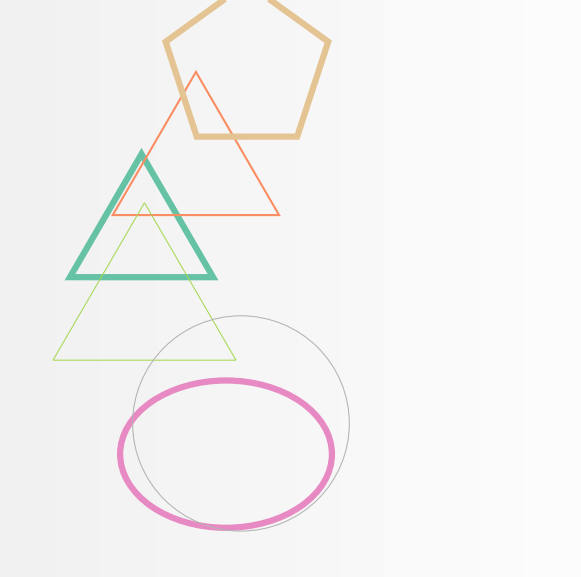[{"shape": "triangle", "thickness": 3, "radius": 0.71, "center": [0.243, 0.59]}, {"shape": "triangle", "thickness": 1, "radius": 0.83, "center": [0.337, 0.709]}, {"shape": "oval", "thickness": 3, "radius": 0.91, "center": [0.389, 0.213]}, {"shape": "triangle", "thickness": 0.5, "radius": 0.91, "center": [0.249, 0.466]}, {"shape": "pentagon", "thickness": 3, "radius": 0.74, "center": [0.425, 0.881]}, {"shape": "circle", "thickness": 0.5, "radius": 0.93, "center": [0.415, 0.266]}]